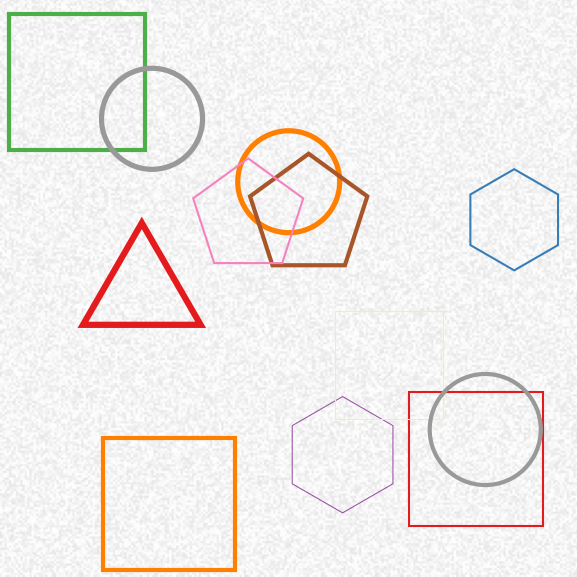[{"shape": "square", "thickness": 1, "radius": 0.58, "center": [0.824, 0.204]}, {"shape": "triangle", "thickness": 3, "radius": 0.59, "center": [0.246, 0.495]}, {"shape": "hexagon", "thickness": 1, "radius": 0.44, "center": [0.89, 0.619]}, {"shape": "square", "thickness": 2, "radius": 0.59, "center": [0.134, 0.857]}, {"shape": "hexagon", "thickness": 0.5, "radius": 0.5, "center": [0.593, 0.212]}, {"shape": "square", "thickness": 2, "radius": 0.57, "center": [0.293, 0.126]}, {"shape": "circle", "thickness": 2.5, "radius": 0.44, "center": [0.5, 0.684]}, {"shape": "square", "thickness": 0.5, "radius": 0.47, "center": [0.674, 0.367]}, {"shape": "pentagon", "thickness": 2, "radius": 0.53, "center": [0.535, 0.626]}, {"shape": "pentagon", "thickness": 1, "radius": 0.5, "center": [0.43, 0.625]}, {"shape": "circle", "thickness": 2, "radius": 0.48, "center": [0.84, 0.255]}, {"shape": "circle", "thickness": 2.5, "radius": 0.44, "center": [0.263, 0.793]}]